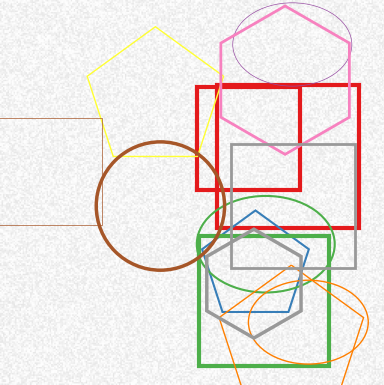[{"shape": "square", "thickness": 3, "radius": 0.93, "center": [0.748, 0.593]}, {"shape": "square", "thickness": 3, "radius": 0.67, "center": [0.645, 0.641]}, {"shape": "pentagon", "thickness": 1.5, "radius": 0.73, "center": [0.664, 0.308]}, {"shape": "square", "thickness": 3, "radius": 0.84, "center": [0.685, 0.217]}, {"shape": "oval", "thickness": 1.5, "radius": 0.9, "center": [0.69, 0.366]}, {"shape": "oval", "thickness": 0.5, "radius": 0.77, "center": [0.759, 0.884]}, {"shape": "oval", "thickness": 1, "radius": 0.78, "center": [0.801, 0.163]}, {"shape": "pentagon", "thickness": 1, "radius": 0.99, "center": [0.757, 0.114]}, {"shape": "pentagon", "thickness": 1, "radius": 0.93, "center": [0.404, 0.744]}, {"shape": "square", "thickness": 0.5, "radius": 0.7, "center": [0.125, 0.554]}, {"shape": "circle", "thickness": 2.5, "radius": 0.83, "center": [0.417, 0.465]}, {"shape": "hexagon", "thickness": 2, "radius": 0.96, "center": [0.741, 0.792]}, {"shape": "hexagon", "thickness": 2.5, "radius": 0.71, "center": [0.66, 0.263]}, {"shape": "square", "thickness": 2, "radius": 0.8, "center": [0.761, 0.465]}]